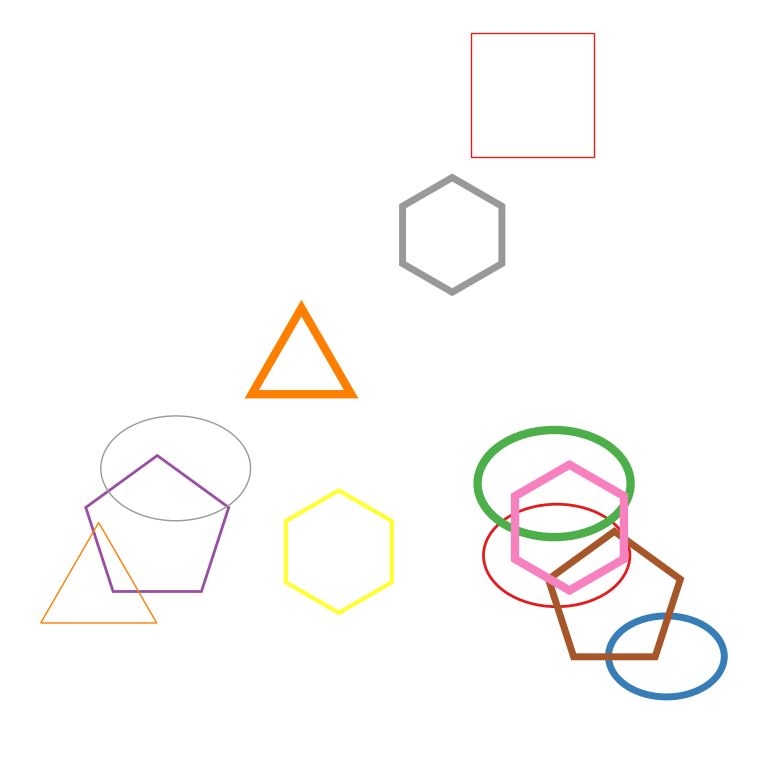[{"shape": "oval", "thickness": 1, "radius": 0.48, "center": [0.723, 0.279]}, {"shape": "square", "thickness": 0.5, "radius": 0.4, "center": [0.692, 0.877]}, {"shape": "oval", "thickness": 2.5, "radius": 0.38, "center": [0.865, 0.148]}, {"shape": "oval", "thickness": 3, "radius": 0.5, "center": [0.72, 0.372]}, {"shape": "pentagon", "thickness": 1, "radius": 0.49, "center": [0.204, 0.311]}, {"shape": "triangle", "thickness": 3, "radius": 0.37, "center": [0.392, 0.525]}, {"shape": "triangle", "thickness": 0.5, "radius": 0.43, "center": [0.128, 0.234]}, {"shape": "hexagon", "thickness": 1.5, "radius": 0.4, "center": [0.44, 0.284]}, {"shape": "pentagon", "thickness": 2.5, "radius": 0.45, "center": [0.798, 0.22]}, {"shape": "hexagon", "thickness": 3, "radius": 0.41, "center": [0.74, 0.315]}, {"shape": "oval", "thickness": 0.5, "radius": 0.49, "center": [0.228, 0.392]}, {"shape": "hexagon", "thickness": 2.5, "radius": 0.37, "center": [0.587, 0.695]}]